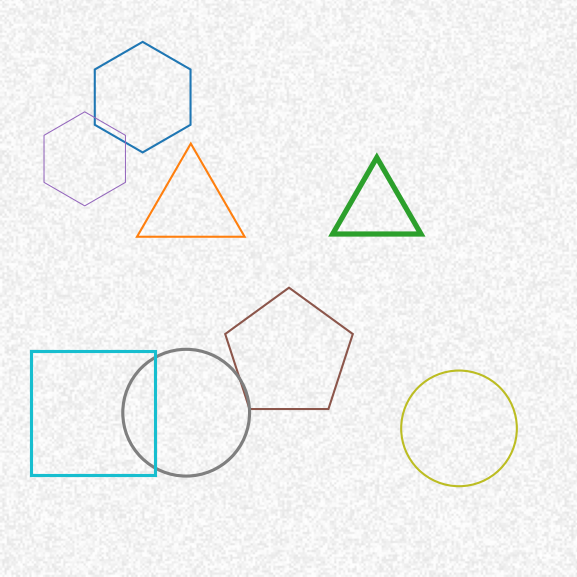[{"shape": "hexagon", "thickness": 1, "radius": 0.48, "center": [0.247, 0.831]}, {"shape": "triangle", "thickness": 1, "radius": 0.54, "center": [0.33, 0.643]}, {"shape": "triangle", "thickness": 2.5, "radius": 0.44, "center": [0.652, 0.638]}, {"shape": "hexagon", "thickness": 0.5, "radius": 0.41, "center": [0.147, 0.724]}, {"shape": "pentagon", "thickness": 1, "radius": 0.58, "center": [0.5, 0.385]}, {"shape": "circle", "thickness": 1.5, "radius": 0.55, "center": [0.322, 0.285]}, {"shape": "circle", "thickness": 1, "radius": 0.5, "center": [0.795, 0.257]}, {"shape": "square", "thickness": 1.5, "radius": 0.53, "center": [0.161, 0.284]}]